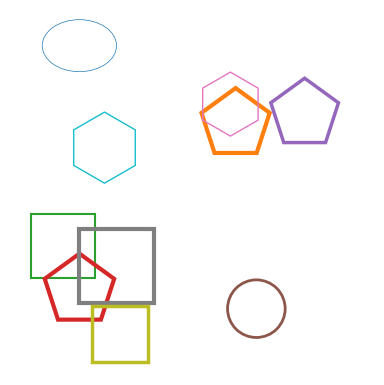[{"shape": "oval", "thickness": 0.5, "radius": 0.48, "center": [0.206, 0.881]}, {"shape": "pentagon", "thickness": 3, "radius": 0.47, "center": [0.612, 0.678]}, {"shape": "square", "thickness": 1.5, "radius": 0.42, "center": [0.164, 0.361]}, {"shape": "pentagon", "thickness": 3, "radius": 0.47, "center": [0.206, 0.246]}, {"shape": "pentagon", "thickness": 2.5, "radius": 0.46, "center": [0.791, 0.704]}, {"shape": "circle", "thickness": 2, "radius": 0.37, "center": [0.666, 0.198]}, {"shape": "hexagon", "thickness": 1, "radius": 0.42, "center": [0.598, 0.73]}, {"shape": "square", "thickness": 3, "radius": 0.48, "center": [0.303, 0.309]}, {"shape": "square", "thickness": 2.5, "radius": 0.37, "center": [0.311, 0.132]}, {"shape": "hexagon", "thickness": 1, "radius": 0.46, "center": [0.271, 0.617]}]